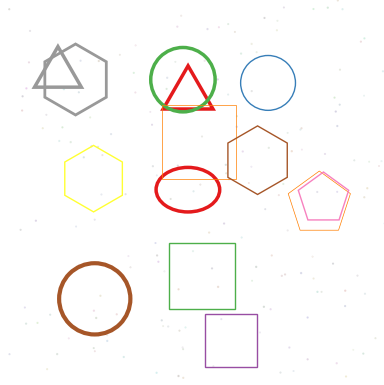[{"shape": "oval", "thickness": 2.5, "radius": 0.41, "center": [0.488, 0.507]}, {"shape": "triangle", "thickness": 2.5, "radius": 0.37, "center": [0.488, 0.754]}, {"shape": "circle", "thickness": 1, "radius": 0.36, "center": [0.696, 0.785]}, {"shape": "square", "thickness": 1, "radius": 0.43, "center": [0.525, 0.283]}, {"shape": "circle", "thickness": 2.5, "radius": 0.42, "center": [0.475, 0.793]}, {"shape": "square", "thickness": 1, "radius": 0.34, "center": [0.6, 0.116]}, {"shape": "square", "thickness": 0.5, "radius": 0.48, "center": [0.517, 0.631]}, {"shape": "pentagon", "thickness": 0.5, "radius": 0.42, "center": [0.829, 0.471]}, {"shape": "hexagon", "thickness": 1, "radius": 0.43, "center": [0.243, 0.536]}, {"shape": "hexagon", "thickness": 1, "radius": 0.45, "center": [0.669, 0.584]}, {"shape": "circle", "thickness": 3, "radius": 0.46, "center": [0.246, 0.224]}, {"shape": "pentagon", "thickness": 1, "radius": 0.34, "center": [0.84, 0.484]}, {"shape": "hexagon", "thickness": 2, "radius": 0.46, "center": [0.196, 0.794]}, {"shape": "triangle", "thickness": 2.5, "radius": 0.35, "center": [0.15, 0.809]}]